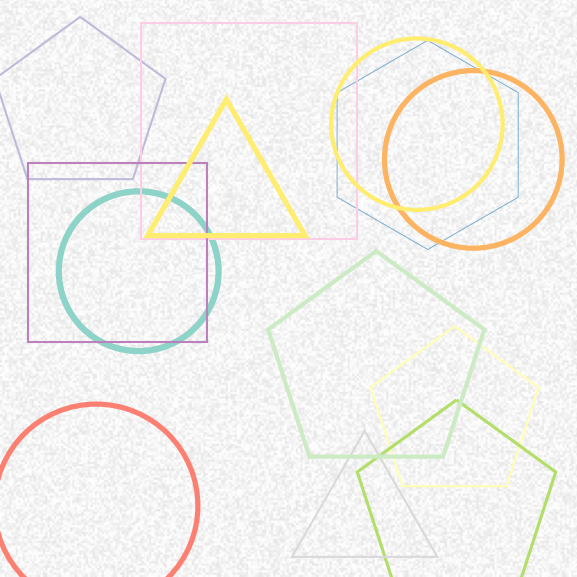[{"shape": "circle", "thickness": 3, "radius": 0.69, "center": [0.24, 0.53]}, {"shape": "pentagon", "thickness": 1, "radius": 0.76, "center": [0.787, 0.281]}, {"shape": "pentagon", "thickness": 1, "radius": 0.78, "center": [0.139, 0.815]}, {"shape": "circle", "thickness": 2.5, "radius": 0.88, "center": [0.166, 0.123]}, {"shape": "hexagon", "thickness": 0.5, "radius": 0.91, "center": [0.741, 0.748]}, {"shape": "circle", "thickness": 2.5, "radius": 0.77, "center": [0.82, 0.723]}, {"shape": "pentagon", "thickness": 1.5, "radius": 0.9, "center": [0.79, 0.126]}, {"shape": "square", "thickness": 1, "radius": 0.94, "center": [0.432, 0.772]}, {"shape": "triangle", "thickness": 1, "radius": 0.73, "center": [0.631, 0.108]}, {"shape": "square", "thickness": 1, "radius": 0.77, "center": [0.203, 0.562]}, {"shape": "pentagon", "thickness": 2, "radius": 0.98, "center": [0.651, 0.368]}, {"shape": "triangle", "thickness": 2.5, "radius": 0.79, "center": [0.392, 0.67]}, {"shape": "circle", "thickness": 2, "radius": 0.74, "center": [0.722, 0.784]}]